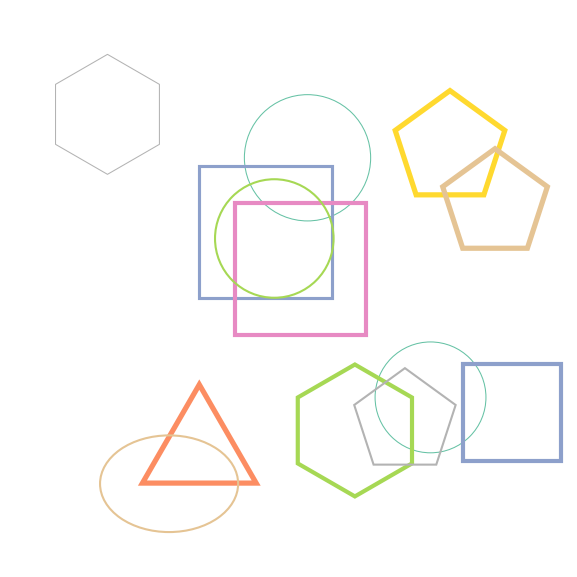[{"shape": "circle", "thickness": 0.5, "radius": 0.55, "center": [0.532, 0.726]}, {"shape": "circle", "thickness": 0.5, "radius": 0.48, "center": [0.745, 0.311]}, {"shape": "triangle", "thickness": 2.5, "radius": 0.57, "center": [0.345, 0.219]}, {"shape": "square", "thickness": 2, "radius": 0.42, "center": [0.887, 0.285]}, {"shape": "square", "thickness": 1.5, "radius": 0.57, "center": [0.46, 0.597]}, {"shape": "square", "thickness": 2, "radius": 0.57, "center": [0.52, 0.533]}, {"shape": "circle", "thickness": 1, "radius": 0.51, "center": [0.475, 0.586]}, {"shape": "hexagon", "thickness": 2, "radius": 0.57, "center": [0.615, 0.254]}, {"shape": "pentagon", "thickness": 2.5, "radius": 0.5, "center": [0.779, 0.742]}, {"shape": "pentagon", "thickness": 2.5, "radius": 0.48, "center": [0.857, 0.646]}, {"shape": "oval", "thickness": 1, "radius": 0.6, "center": [0.293, 0.162]}, {"shape": "pentagon", "thickness": 1, "radius": 0.46, "center": [0.701, 0.269]}, {"shape": "hexagon", "thickness": 0.5, "radius": 0.52, "center": [0.186, 0.801]}]